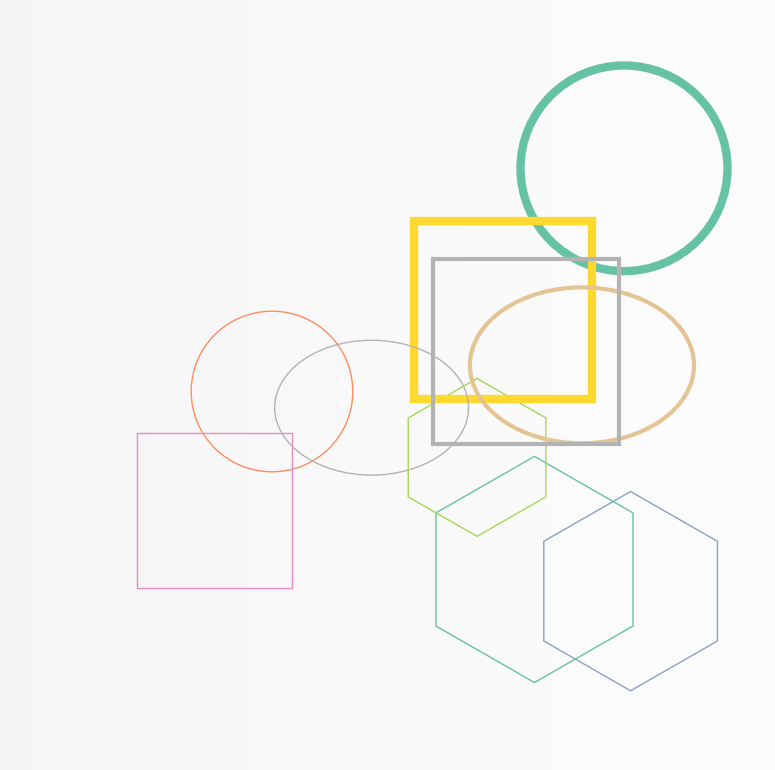[{"shape": "hexagon", "thickness": 0.5, "radius": 0.73, "center": [0.69, 0.26]}, {"shape": "circle", "thickness": 3, "radius": 0.67, "center": [0.805, 0.781]}, {"shape": "circle", "thickness": 0.5, "radius": 0.52, "center": [0.351, 0.492]}, {"shape": "hexagon", "thickness": 0.5, "radius": 0.65, "center": [0.814, 0.232]}, {"shape": "square", "thickness": 0.5, "radius": 0.5, "center": [0.277, 0.337]}, {"shape": "hexagon", "thickness": 0.5, "radius": 0.51, "center": [0.616, 0.406]}, {"shape": "square", "thickness": 3, "radius": 0.58, "center": [0.649, 0.597]}, {"shape": "oval", "thickness": 1.5, "radius": 0.72, "center": [0.751, 0.526]}, {"shape": "square", "thickness": 1.5, "radius": 0.6, "center": [0.679, 0.543]}, {"shape": "oval", "thickness": 0.5, "radius": 0.63, "center": [0.479, 0.471]}]